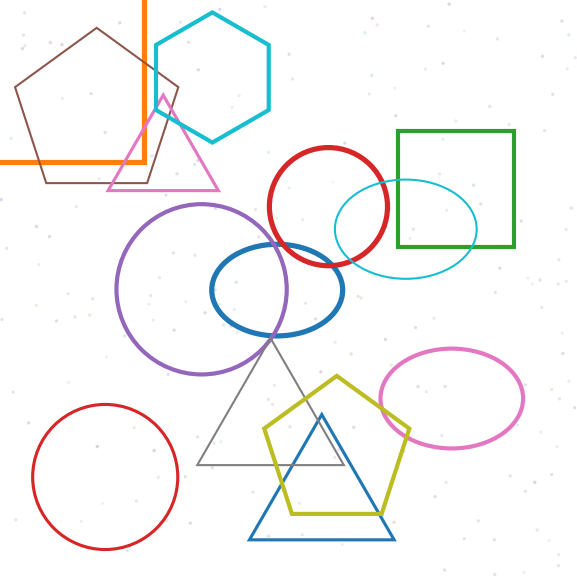[{"shape": "triangle", "thickness": 1.5, "radius": 0.72, "center": [0.557, 0.137]}, {"shape": "oval", "thickness": 2.5, "radius": 0.57, "center": [0.48, 0.497]}, {"shape": "square", "thickness": 2.5, "radius": 0.73, "center": [0.102, 0.866]}, {"shape": "square", "thickness": 2, "radius": 0.5, "center": [0.789, 0.671]}, {"shape": "circle", "thickness": 1.5, "radius": 0.63, "center": [0.182, 0.173]}, {"shape": "circle", "thickness": 2.5, "radius": 0.51, "center": [0.569, 0.641]}, {"shape": "circle", "thickness": 2, "radius": 0.74, "center": [0.349, 0.498]}, {"shape": "pentagon", "thickness": 1, "radius": 0.74, "center": [0.167, 0.802]}, {"shape": "oval", "thickness": 2, "radius": 0.62, "center": [0.782, 0.309]}, {"shape": "triangle", "thickness": 1.5, "radius": 0.55, "center": [0.283, 0.724]}, {"shape": "triangle", "thickness": 1, "radius": 0.73, "center": [0.468, 0.267]}, {"shape": "pentagon", "thickness": 2, "radius": 0.66, "center": [0.583, 0.216]}, {"shape": "oval", "thickness": 1, "radius": 0.61, "center": [0.703, 0.602]}, {"shape": "hexagon", "thickness": 2, "radius": 0.56, "center": [0.368, 0.865]}]